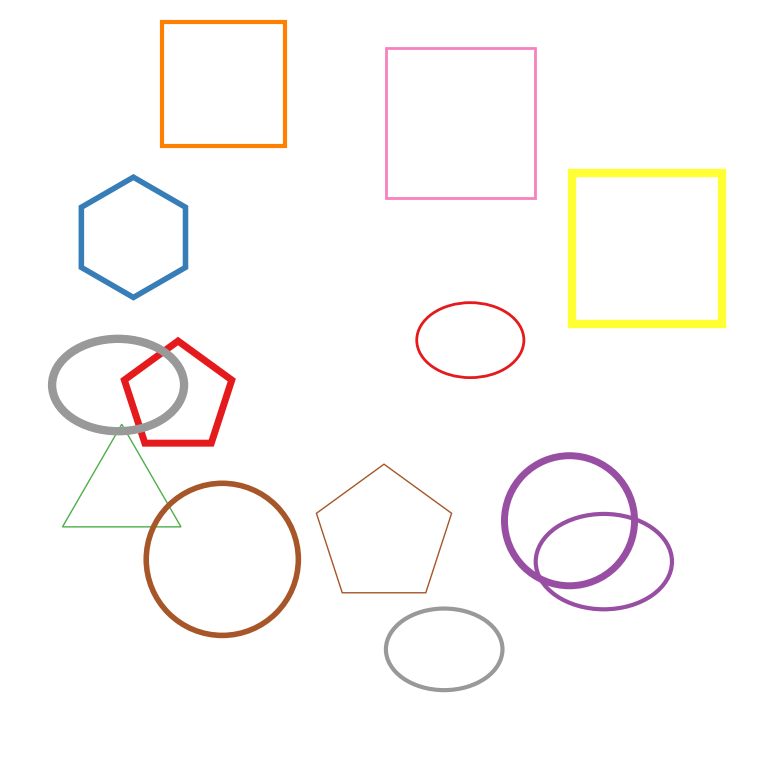[{"shape": "pentagon", "thickness": 2.5, "radius": 0.37, "center": [0.231, 0.484]}, {"shape": "oval", "thickness": 1, "radius": 0.35, "center": [0.611, 0.558]}, {"shape": "hexagon", "thickness": 2, "radius": 0.39, "center": [0.173, 0.692]}, {"shape": "triangle", "thickness": 0.5, "radius": 0.44, "center": [0.158, 0.36]}, {"shape": "circle", "thickness": 2.5, "radius": 0.42, "center": [0.74, 0.324]}, {"shape": "oval", "thickness": 1.5, "radius": 0.44, "center": [0.784, 0.271]}, {"shape": "square", "thickness": 1.5, "radius": 0.4, "center": [0.29, 0.891]}, {"shape": "square", "thickness": 3, "radius": 0.49, "center": [0.84, 0.677]}, {"shape": "circle", "thickness": 2, "radius": 0.49, "center": [0.289, 0.274]}, {"shape": "pentagon", "thickness": 0.5, "radius": 0.46, "center": [0.499, 0.305]}, {"shape": "square", "thickness": 1, "radius": 0.49, "center": [0.598, 0.84]}, {"shape": "oval", "thickness": 1.5, "radius": 0.38, "center": [0.577, 0.157]}, {"shape": "oval", "thickness": 3, "radius": 0.43, "center": [0.153, 0.5]}]